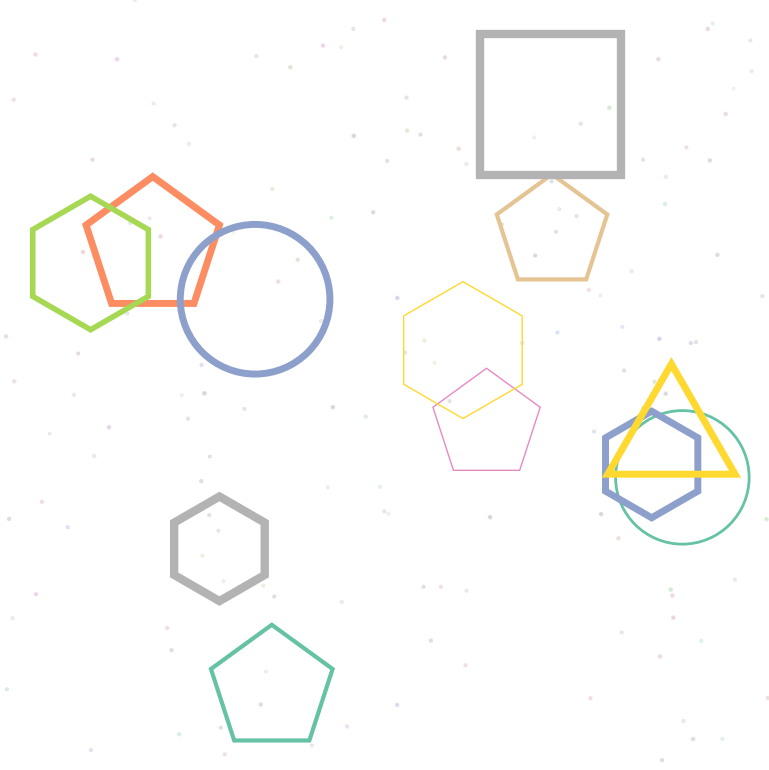[{"shape": "circle", "thickness": 1, "radius": 0.43, "center": [0.886, 0.38]}, {"shape": "pentagon", "thickness": 1.5, "radius": 0.42, "center": [0.353, 0.106]}, {"shape": "pentagon", "thickness": 2.5, "radius": 0.46, "center": [0.198, 0.68]}, {"shape": "circle", "thickness": 2.5, "radius": 0.49, "center": [0.331, 0.611]}, {"shape": "hexagon", "thickness": 2.5, "radius": 0.35, "center": [0.846, 0.397]}, {"shape": "pentagon", "thickness": 0.5, "radius": 0.37, "center": [0.632, 0.448]}, {"shape": "hexagon", "thickness": 2, "radius": 0.43, "center": [0.118, 0.658]}, {"shape": "hexagon", "thickness": 0.5, "radius": 0.44, "center": [0.601, 0.545]}, {"shape": "triangle", "thickness": 2.5, "radius": 0.48, "center": [0.872, 0.432]}, {"shape": "pentagon", "thickness": 1.5, "radius": 0.38, "center": [0.717, 0.698]}, {"shape": "hexagon", "thickness": 3, "radius": 0.34, "center": [0.285, 0.287]}, {"shape": "square", "thickness": 3, "radius": 0.46, "center": [0.715, 0.864]}]